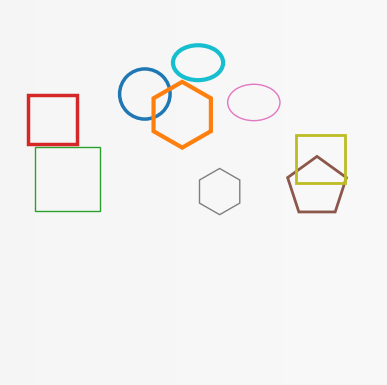[{"shape": "circle", "thickness": 2.5, "radius": 0.33, "center": [0.374, 0.756]}, {"shape": "hexagon", "thickness": 3, "radius": 0.43, "center": [0.47, 0.702]}, {"shape": "square", "thickness": 1, "radius": 0.41, "center": [0.174, 0.535]}, {"shape": "square", "thickness": 2.5, "radius": 0.32, "center": [0.136, 0.689]}, {"shape": "pentagon", "thickness": 2, "radius": 0.4, "center": [0.818, 0.514]}, {"shape": "oval", "thickness": 1, "radius": 0.34, "center": [0.655, 0.734]}, {"shape": "hexagon", "thickness": 1, "radius": 0.3, "center": [0.567, 0.502]}, {"shape": "square", "thickness": 2, "radius": 0.31, "center": [0.827, 0.586]}, {"shape": "oval", "thickness": 3, "radius": 0.32, "center": [0.511, 0.837]}]